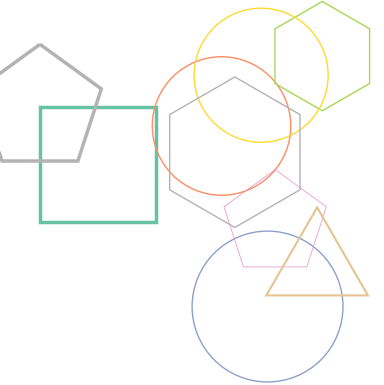[{"shape": "square", "thickness": 2.5, "radius": 0.75, "center": [0.254, 0.573]}, {"shape": "circle", "thickness": 1, "radius": 0.9, "center": [0.575, 0.673]}, {"shape": "circle", "thickness": 1, "radius": 0.98, "center": [0.695, 0.204]}, {"shape": "pentagon", "thickness": 0.5, "radius": 0.7, "center": [0.715, 0.42]}, {"shape": "hexagon", "thickness": 1, "radius": 0.71, "center": [0.837, 0.854]}, {"shape": "circle", "thickness": 1, "radius": 0.87, "center": [0.678, 0.805]}, {"shape": "triangle", "thickness": 1.5, "radius": 0.76, "center": [0.824, 0.309]}, {"shape": "hexagon", "thickness": 1, "radius": 0.98, "center": [0.61, 0.605]}, {"shape": "pentagon", "thickness": 2.5, "radius": 0.84, "center": [0.104, 0.717]}]